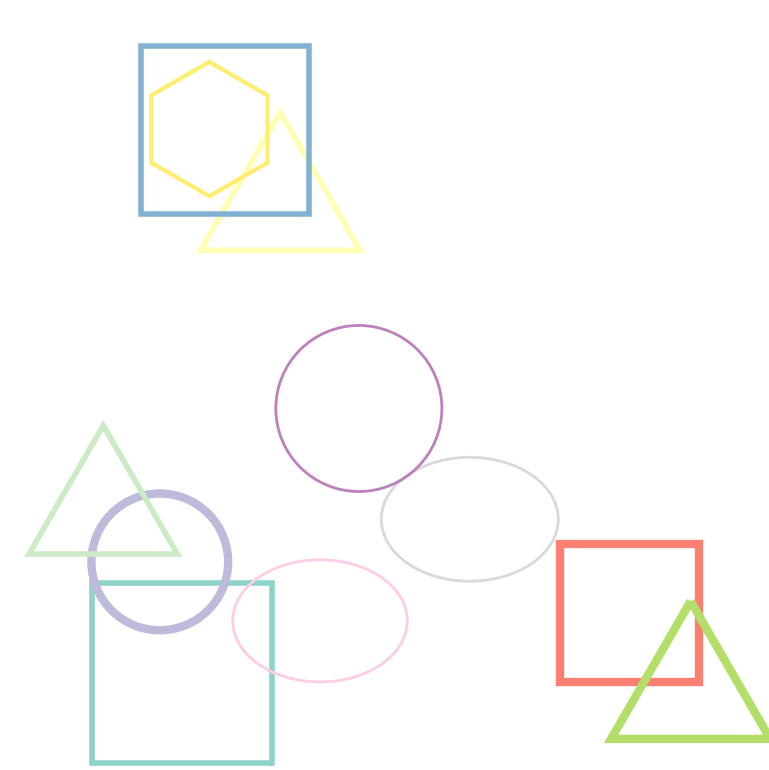[{"shape": "square", "thickness": 2, "radius": 0.58, "center": [0.237, 0.126]}, {"shape": "triangle", "thickness": 2, "radius": 0.6, "center": [0.364, 0.735]}, {"shape": "circle", "thickness": 3, "radius": 0.44, "center": [0.208, 0.27]}, {"shape": "square", "thickness": 3, "radius": 0.45, "center": [0.818, 0.204]}, {"shape": "square", "thickness": 2, "radius": 0.55, "center": [0.293, 0.831]}, {"shape": "triangle", "thickness": 3, "radius": 0.6, "center": [0.897, 0.1]}, {"shape": "oval", "thickness": 1, "radius": 0.57, "center": [0.416, 0.194]}, {"shape": "oval", "thickness": 1, "radius": 0.57, "center": [0.61, 0.326]}, {"shape": "circle", "thickness": 1, "radius": 0.54, "center": [0.466, 0.469]}, {"shape": "triangle", "thickness": 2, "radius": 0.56, "center": [0.134, 0.336]}, {"shape": "hexagon", "thickness": 1.5, "radius": 0.44, "center": [0.272, 0.832]}]